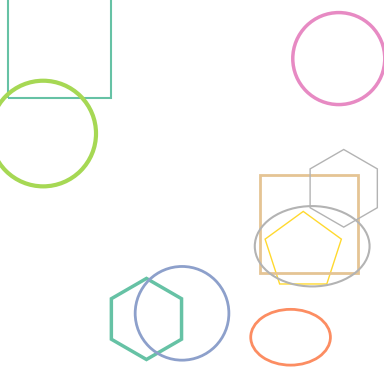[{"shape": "hexagon", "thickness": 2.5, "radius": 0.53, "center": [0.38, 0.172]}, {"shape": "square", "thickness": 1.5, "radius": 0.67, "center": [0.154, 0.88]}, {"shape": "oval", "thickness": 2, "radius": 0.52, "center": [0.755, 0.124]}, {"shape": "circle", "thickness": 2, "radius": 0.61, "center": [0.473, 0.186]}, {"shape": "circle", "thickness": 2.5, "radius": 0.6, "center": [0.88, 0.848]}, {"shape": "circle", "thickness": 3, "radius": 0.69, "center": [0.112, 0.653]}, {"shape": "pentagon", "thickness": 1, "radius": 0.52, "center": [0.788, 0.347]}, {"shape": "square", "thickness": 2, "radius": 0.64, "center": [0.801, 0.417]}, {"shape": "oval", "thickness": 1.5, "radius": 0.75, "center": [0.811, 0.36]}, {"shape": "hexagon", "thickness": 1, "radius": 0.5, "center": [0.893, 0.511]}]